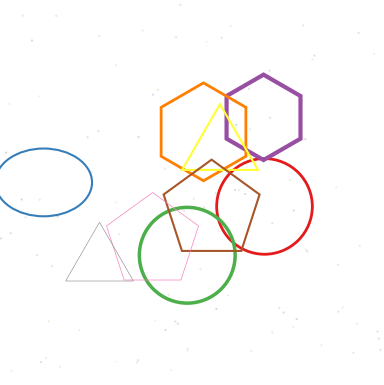[{"shape": "circle", "thickness": 2, "radius": 0.62, "center": [0.687, 0.464]}, {"shape": "oval", "thickness": 1.5, "radius": 0.63, "center": [0.113, 0.526]}, {"shape": "circle", "thickness": 2.5, "radius": 0.62, "center": [0.486, 0.337]}, {"shape": "hexagon", "thickness": 3, "radius": 0.55, "center": [0.685, 0.695]}, {"shape": "hexagon", "thickness": 2, "radius": 0.64, "center": [0.529, 0.658]}, {"shape": "triangle", "thickness": 1.5, "radius": 0.57, "center": [0.571, 0.616]}, {"shape": "pentagon", "thickness": 1.5, "radius": 0.66, "center": [0.55, 0.454]}, {"shape": "pentagon", "thickness": 0.5, "radius": 0.63, "center": [0.396, 0.374]}, {"shape": "triangle", "thickness": 0.5, "radius": 0.51, "center": [0.259, 0.321]}]